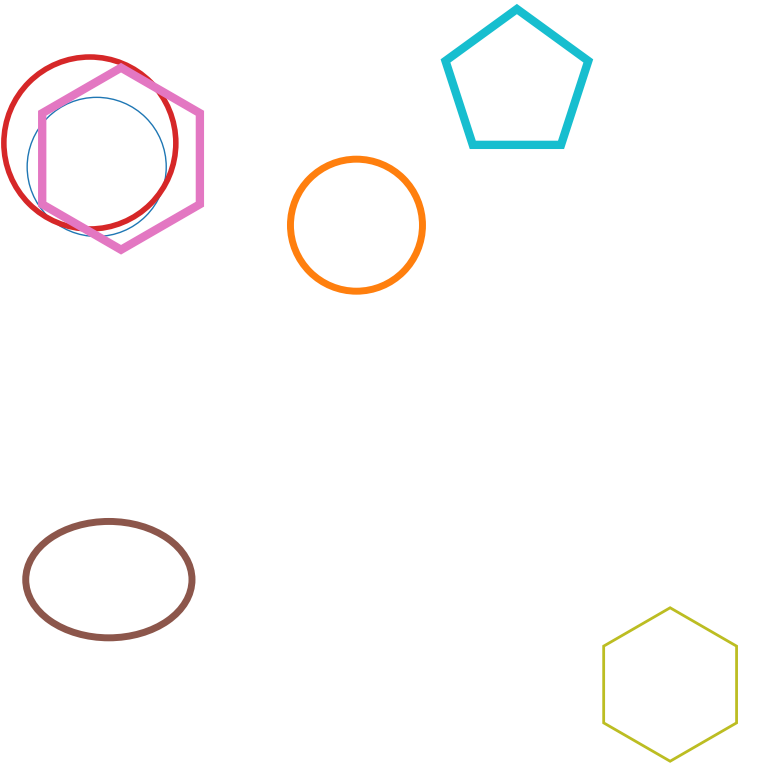[{"shape": "circle", "thickness": 0.5, "radius": 0.45, "center": [0.126, 0.783]}, {"shape": "circle", "thickness": 2.5, "radius": 0.43, "center": [0.463, 0.708]}, {"shape": "circle", "thickness": 2, "radius": 0.56, "center": [0.117, 0.814]}, {"shape": "oval", "thickness": 2.5, "radius": 0.54, "center": [0.141, 0.247]}, {"shape": "hexagon", "thickness": 3, "radius": 0.59, "center": [0.157, 0.794]}, {"shape": "hexagon", "thickness": 1, "radius": 0.5, "center": [0.87, 0.111]}, {"shape": "pentagon", "thickness": 3, "radius": 0.49, "center": [0.671, 0.891]}]